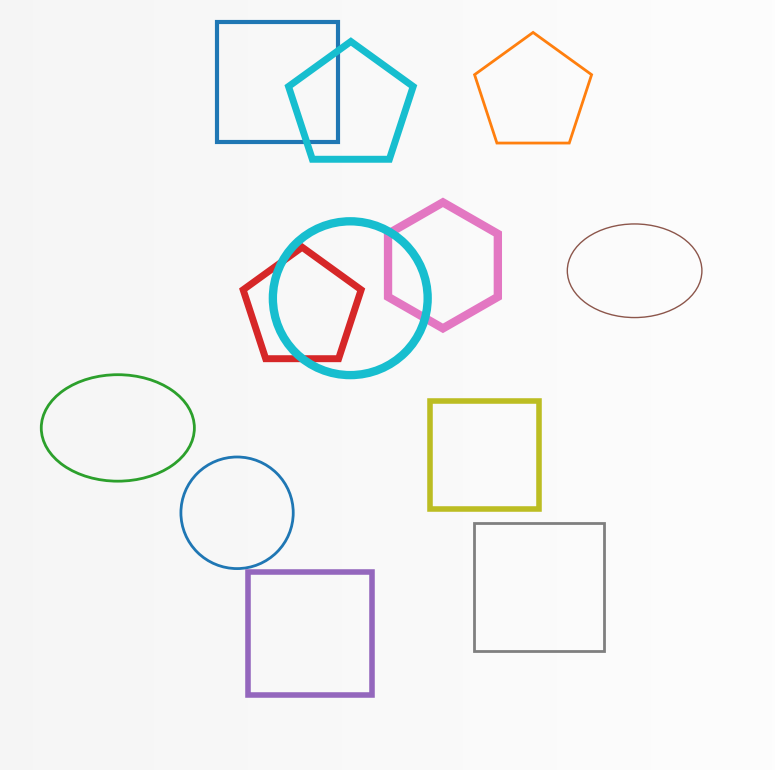[{"shape": "square", "thickness": 1.5, "radius": 0.39, "center": [0.358, 0.894]}, {"shape": "circle", "thickness": 1, "radius": 0.36, "center": [0.306, 0.334]}, {"shape": "pentagon", "thickness": 1, "radius": 0.4, "center": [0.688, 0.878]}, {"shape": "oval", "thickness": 1, "radius": 0.49, "center": [0.152, 0.444]}, {"shape": "pentagon", "thickness": 2.5, "radius": 0.4, "center": [0.39, 0.599]}, {"shape": "square", "thickness": 2, "radius": 0.4, "center": [0.4, 0.178]}, {"shape": "oval", "thickness": 0.5, "radius": 0.43, "center": [0.819, 0.648]}, {"shape": "hexagon", "thickness": 3, "radius": 0.41, "center": [0.572, 0.655]}, {"shape": "square", "thickness": 1, "radius": 0.42, "center": [0.696, 0.238]}, {"shape": "square", "thickness": 2, "radius": 0.35, "center": [0.626, 0.409]}, {"shape": "pentagon", "thickness": 2.5, "radius": 0.42, "center": [0.453, 0.862]}, {"shape": "circle", "thickness": 3, "radius": 0.5, "center": [0.452, 0.613]}]